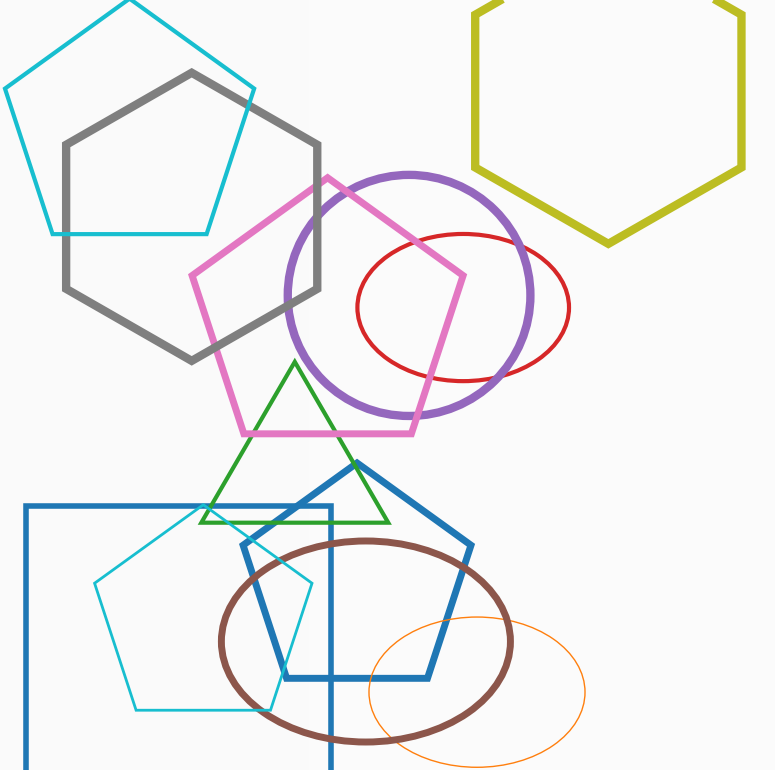[{"shape": "pentagon", "thickness": 2.5, "radius": 0.77, "center": [0.461, 0.244]}, {"shape": "square", "thickness": 2, "radius": 0.98, "center": [0.23, 0.146]}, {"shape": "oval", "thickness": 0.5, "radius": 0.7, "center": [0.615, 0.101]}, {"shape": "triangle", "thickness": 1.5, "radius": 0.7, "center": [0.38, 0.391]}, {"shape": "oval", "thickness": 1.5, "radius": 0.68, "center": [0.598, 0.601]}, {"shape": "circle", "thickness": 3, "radius": 0.78, "center": [0.528, 0.616]}, {"shape": "oval", "thickness": 2.5, "radius": 0.93, "center": [0.472, 0.167]}, {"shape": "pentagon", "thickness": 2.5, "radius": 0.92, "center": [0.423, 0.585]}, {"shape": "hexagon", "thickness": 3, "radius": 0.94, "center": [0.247, 0.718]}, {"shape": "hexagon", "thickness": 3, "radius": 0.99, "center": [0.785, 0.882]}, {"shape": "pentagon", "thickness": 1.5, "radius": 0.85, "center": [0.167, 0.833]}, {"shape": "pentagon", "thickness": 1, "radius": 0.74, "center": [0.262, 0.197]}]